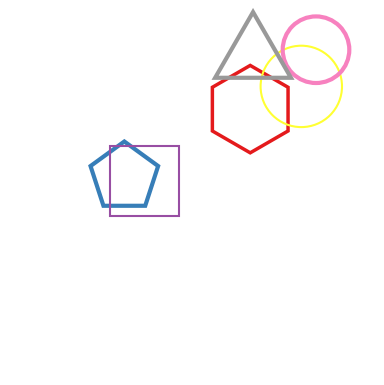[{"shape": "hexagon", "thickness": 2.5, "radius": 0.57, "center": [0.65, 0.717]}, {"shape": "pentagon", "thickness": 3, "radius": 0.46, "center": [0.323, 0.54]}, {"shape": "square", "thickness": 1.5, "radius": 0.45, "center": [0.376, 0.53]}, {"shape": "circle", "thickness": 1.5, "radius": 0.53, "center": [0.783, 0.776]}, {"shape": "circle", "thickness": 3, "radius": 0.43, "center": [0.821, 0.871]}, {"shape": "triangle", "thickness": 3, "radius": 0.57, "center": [0.657, 0.855]}]